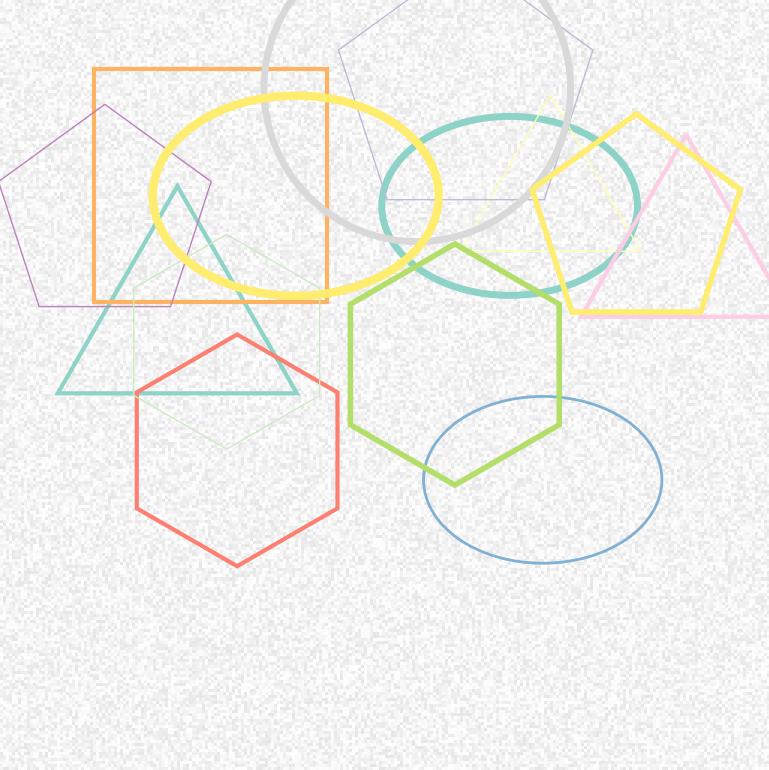[{"shape": "oval", "thickness": 2.5, "radius": 0.83, "center": [0.662, 0.733]}, {"shape": "triangle", "thickness": 1.5, "radius": 0.9, "center": [0.23, 0.579]}, {"shape": "triangle", "thickness": 0.5, "radius": 0.68, "center": [0.715, 0.741]}, {"shape": "pentagon", "thickness": 0.5, "radius": 0.87, "center": [0.605, 0.881]}, {"shape": "hexagon", "thickness": 1.5, "radius": 0.75, "center": [0.308, 0.415]}, {"shape": "oval", "thickness": 1, "radius": 0.77, "center": [0.705, 0.377]}, {"shape": "square", "thickness": 1.5, "radius": 0.76, "center": [0.273, 0.759]}, {"shape": "hexagon", "thickness": 2, "radius": 0.78, "center": [0.591, 0.527]}, {"shape": "triangle", "thickness": 1.5, "radius": 0.79, "center": [0.891, 0.667]}, {"shape": "circle", "thickness": 2.5, "radius": 1.0, "center": [0.542, 0.885]}, {"shape": "pentagon", "thickness": 0.5, "radius": 0.73, "center": [0.136, 0.719]}, {"shape": "hexagon", "thickness": 0.5, "radius": 0.7, "center": [0.294, 0.556]}, {"shape": "oval", "thickness": 3, "radius": 0.93, "center": [0.384, 0.746]}, {"shape": "pentagon", "thickness": 2, "radius": 0.71, "center": [0.826, 0.71]}]